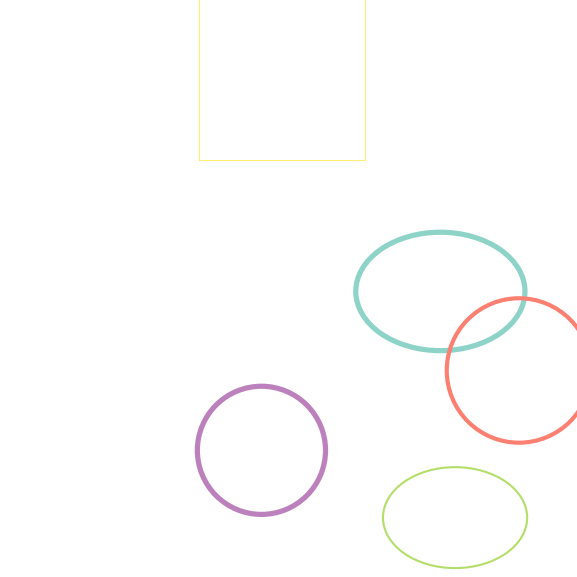[{"shape": "oval", "thickness": 2.5, "radius": 0.73, "center": [0.763, 0.494]}, {"shape": "circle", "thickness": 2, "radius": 0.63, "center": [0.899, 0.358]}, {"shape": "oval", "thickness": 1, "radius": 0.62, "center": [0.788, 0.103]}, {"shape": "circle", "thickness": 2.5, "radius": 0.55, "center": [0.453, 0.219]}, {"shape": "square", "thickness": 0.5, "radius": 0.72, "center": [0.488, 0.866]}]